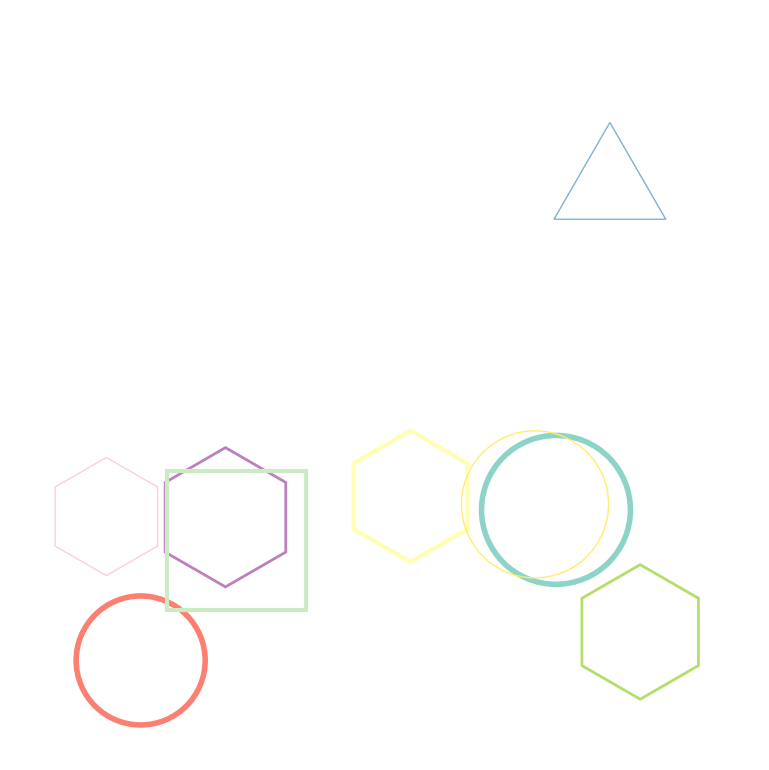[{"shape": "circle", "thickness": 2, "radius": 0.48, "center": [0.722, 0.338]}, {"shape": "hexagon", "thickness": 1.5, "radius": 0.43, "center": [0.533, 0.356]}, {"shape": "circle", "thickness": 2, "radius": 0.42, "center": [0.183, 0.142]}, {"shape": "triangle", "thickness": 0.5, "radius": 0.42, "center": [0.792, 0.757]}, {"shape": "hexagon", "thickness": 1, "radius": 0.44, "center": [0.831, 0.179]}, {"shape": "hexagon", "thickness": 0.5, "radius": 0.38, "center": [0.138, 0.329]}, {"shape": "hexagon", "thickness": 1, "radius": 0.45, "center": [0.293, 0.328]}, {"shape": "square", "thickness": 1.5, "radius": 0.45, "center": [0.307, 0.298]}, {"shape": "circle", "thickness": 0.5, "radius": 0.48, "center": [0.695, 0.345]}]